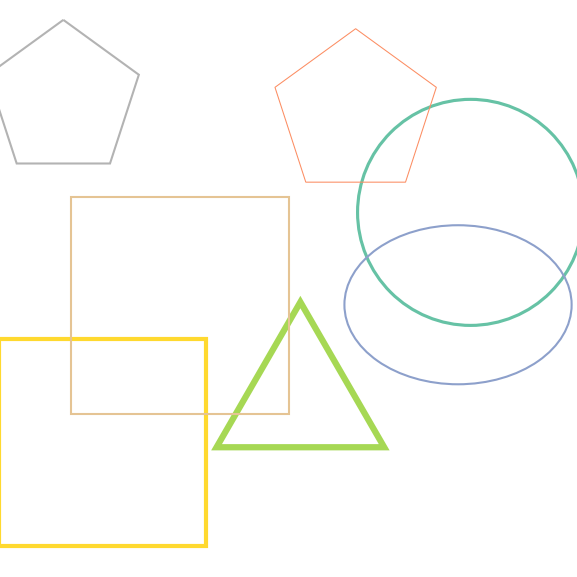[{"shape": "circle", "thickness": 1.5, "radius": 0.98, "center": [0.815, 0.631]}, {"shape": "pentagon", "thickness": 0.5, "radius": 0.73, "center": [0.616, 0.803]}, {"shape": "oval", "thickness": 1, "radius": 0.98, "center": [0.793, 0.471]}, {"shape": "triangle", "thickness": 3, "radius": 0.84, "center": [0.52, 0.308]}, {"shape": "square", "thickness": 2, "radius": 0.89, "center": [0.178, 0.233]}, {"shape": "square", "thickness": 1, "radius": 0.94, "center": [0.312, 0.47]}, {"shape": "pentagon", "thickness": 1, "radius": 0.69, "center": [0.11, 0.827]}]